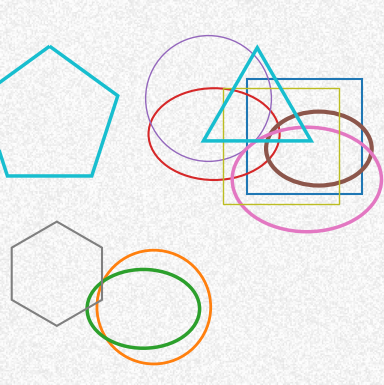[{"shape": "square", "thickness": 1.5, "radius": 0.75, "center": [0.791, 0.646]}, {"shape": "circle", "thickness": 2, "radius": 0.74, "center": [0.4, 0.202]}, {"shape": "oval", "thickness": 2.5, "radius": 0.73, "center": [0.372, 0.198]}, {"shape": "oval", "thickness": 1.5, "radius": 0.85, "center": [0.556, 0.652]}, {"shape": "circle", "thickness": 1, "radius": 0.82, "center": [0.542, 0.744]}, {"shape": "oval", "thickness": 3, "radius": 0.69, "center": [0.828, 0.614]}, {"shape": "oval", "thickness": 2.5, "radius": 0.97, "center": [0.797, 0.534]}, {"shape": "hexagon", "thickness": 1.5, "radius": 0.68, "center": [0.148, 0.289]}, {"shape": "square", "thickness": 1, "radius": 0.75, "center": [0.731, 0.62]}, {"shape": "triangle", "thickness": 2.5, "radius": 0.81, "center": [0.668, 0.715]}, {"shape": "pentagon", "thickness": 2.5, "radius": 0.93, "center": [0.129, 0.694]}]